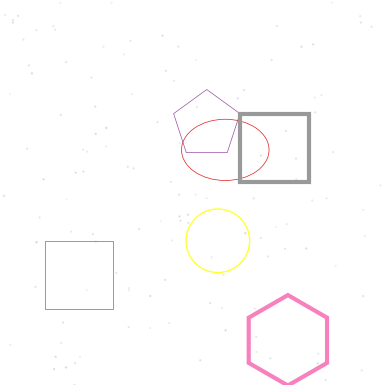[{"shape": "oval", "thickness": 0.5, "radius": 0.57, "center": [0.585, 0.611]}, {"shape": "square", "thickness": 0.5, "radius": 0.44, "center": [0.205, 0.287]}, {"shape": "pentagon", "thickness": 0.5, "radius": 0.45, "center": [0.537, 0.677]}, {"shape": "circle", "thickness": 1, "radius": 0.41, "center": [0.566, 0.375]}, {"shape": "hexagon", "thickness": 3, "radius": 0.59, "center": [0.748, 0.116]}, {"shape": "square", "thickness": 3, "radius": 0.45, "center": [0.712, 0.616]}]